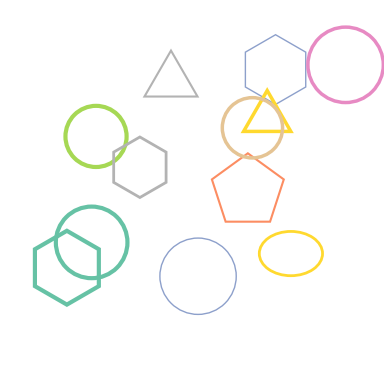[{"shape": "hexagon", "thickness": 3, "radius": 0.48, "center": [0.174, 0.305]}, {"shape": "circle", "thickness": 3, "radius": 0.46, "center": [0.238, 0.37]}, {"shape": "pentagon", "thickness": 1.5, "radius": 0.49, "center": [0.644, 0.504]}, {"shape": "circle", "thickness": 1, "radius": 0.5, "center": [0.514, 0.283]}, {"shape": "hexagon", "thickness": 1, "radius": 0.45, "center": [0.716, 0.819]}, {"shape": "circle", "thickness": 2.5, "radius": 0.49, "center": [0.898, 0.832]}, {"shape": "circle", "thickness": 3, "radius": 0.4, "center": [0.249, 0.646]}, {"shape": "oval", "thickness": 2, "radius": 0.41, "center": [0.756, 0.341]}, {"shape": "triangle", "thickness": 2.5, "radius": 0.35, "center": [0.694, 0.694]}, {"shape": "circle", "thickness": 2.5, "radius": 0.39, "center": [0.656, 0.668]}, {"shape": "triangle", "thickness": 1.5, "radius": 0.4, "center": [0.444, 0.789]}, {"shape": "hexagon", "thickness": 2, "radius": 0.39, "center": [0.363, 0.566]}]